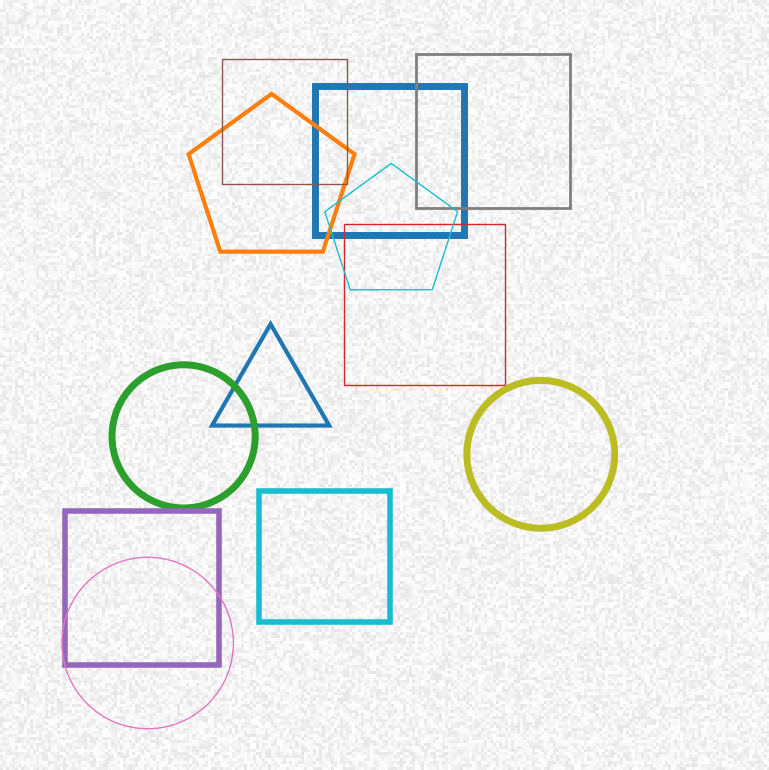[{"shape": "square", "thickness": 2.5, "radius": 0.48, "center": [0.506, 0.792]}, {"shape": "triangle", "thickness": 1.5, "radius": 0.44, "center": [0.351, 0.491]}, {"shape": "pentagon", "thickness": 1.5, "radius": 0.57, "center": [0.353, 0.765]}, {"shape": "circle", "thickness": 2.5, "radius": 0.46, "center": [0.238, 0.433]}, {"shape": "square", "thickness": 0.5, "radius": 0.52, "center": [0.552, 0.604]}, {"shape": "square", "thickness": 2, "radius": 0.5, "center": [0.184, 0.236]}, {"shape": "square", "thickness": 0.5, "radius": 0.41, "center": [0.37, 0.843]}, {"shape": "circle", "thickness": 0.5, "radius": 0.56, "center": [0.192, 0.165]}, {"shape": "square", "thickness": 1, "radius": 0.5, "center": [0.64, 0.83]}, {"shape": "circle", "thickness": 2.5, "radius": 0.48, "center": [0.702, 0.41]}, {"shape": "square", "thickness": 2, "radius": 0.43, "center": [0.421, 0.277]}, {"shape": "pentagon", "thickness": 0.5, "radius": 0.45, "center": [0.508, 0.697]}]